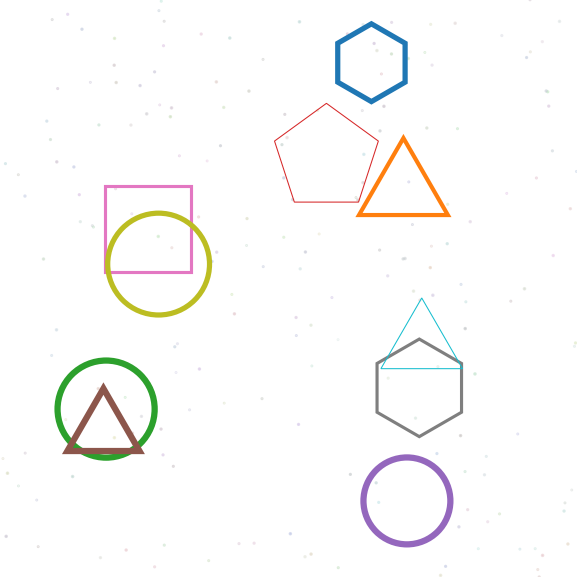[{"shape": "hexagon", "thickness": 2.5, "radius": 0.34, "center": [0.643, 0.891]}, {"shape": "triangle", "thickness": 2, "radius": 0.44, "center": [0.699, 0.671]}, {"shape": "circle", "thickness": 3, "radius": 0.42, "center": [0.184, 0.291]}, {"shape": "pentagon", "thickness": 0.5, "radius": 0.47, "center": [0.565, 0.726]}, {"shape": "circle", "thickness": 3, "radius": 0.38, "center": [0.705, 0.132]}, {"shape": "triangle", "thickness": 3, "radius": 0.36, "center": [0.179, 0.254]}, {"shape": "square", "thickness": 1.5, "radius": 0.37, "center": [0.256, 0.602]}, {"shape": "hexagon", "thickness": 1.5, "radius": 0.42, "center": [0.726, 0.328]}, {"shape": "circle", "thickness": 2.5, "radius": 0.44, "center": [0.275, 0.542]}, {"shape": "triangle", "thickness": 0.5, "radius": 0.41, "center": [0.73, 0.402]}]